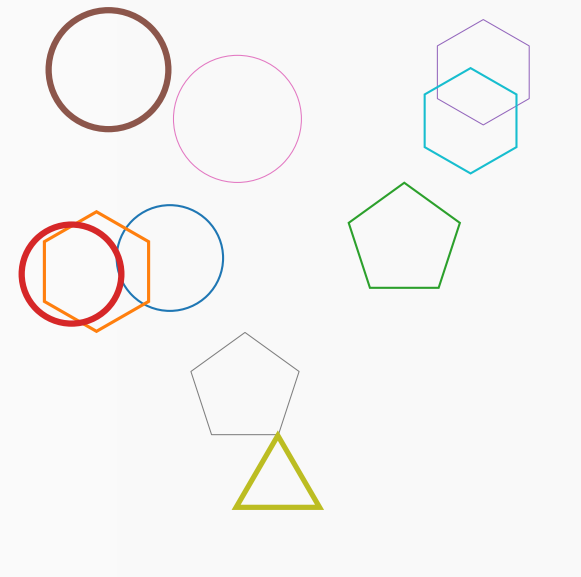[{"shape": "circle", "thickness": 1, "radius": 0.46, "center": [0.292, 0.552]}, {"shape": "hexagon", "thickness": 1.5, "radius": 0.52, "center": [0.166, 0.529]}, {"shape": "pentagon", "thickness": 1, "radius": 0.5, "center": [0.696, 0.582]}, {"shape": "circle", "thickness": 3, "radius": 0.43, "center": [0.123, 0.525]}, {"shape": "hexagon", "thickness": 0.5, "radius": 0.46, "center": [0.831, 0.874]}, {"shape": "circle", "thickness": 3, "radius": 0.51, "center": [0.187, 0.878]}, {"shape": "circle", "thickness": 0.5, "radius": 0.55, "center": [0.408, 0.793]}, {"shape": "pentagon", "thickness": 0.5, "radius": 0.49, "center": [0.421, 0.326]}, {"shape": "triangle", "thickness": 2.5, "radius": 0.41, "center": [0.478, 0.162]}, {"shape": "hexagon", "thickness": 1, "radius": 0.46, "center": [0.81, 0.79]}]